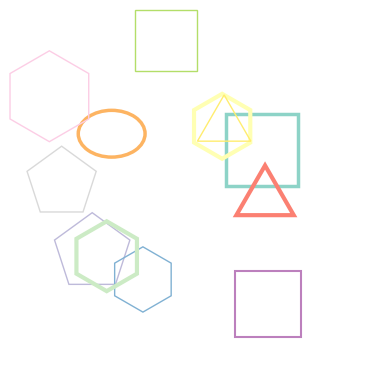[{"shape": "square", "thickness": 2.5, "radius": 0.47, "center": [0.681, 0.61]}, {"shape": "hexagon", "thickness": 3, "radius": 0.42, "center": [0.577, 0.672]}, {"shape": "pentagon", "thickness": 1, "radius": 0.51, "center": [0.239, 0.345]}, {"shape": "triangle", "thickness": 3, "radius": 0.43, "center": [0.688, 0.484]}, {"shape": "hexagon", "thickness": 1, "radius": 0.42, "center": [0.371, 0.274]}, {"shape": "oval", "thickness": 2.5, "radius": 0.43, "center": [0.29, 0.653]}, {"shape": "square", "thickness": 1, "radius": 0.4, "center": [0.431, 0.895]}, {"shape": "hexagon", "thickness": 1, "radius": 0.59, "center": [0.128, 0.75]}, {"shape": "pentagon", "thickness": 1, "radius": 0.47, "center": [0.16, 0.526]}, {"shape": "square", "thickness": 1.5, "radius": 0.43, "center": [0.696, 0.21]}, {"shape": "hexagon", "thickness": 3, "radius": 0.45, "center": [0.277, 0.334]}, {"shape": "triangle", "thickness": 1, "radius": 0.4, "center": [0.582, 0.673]}]